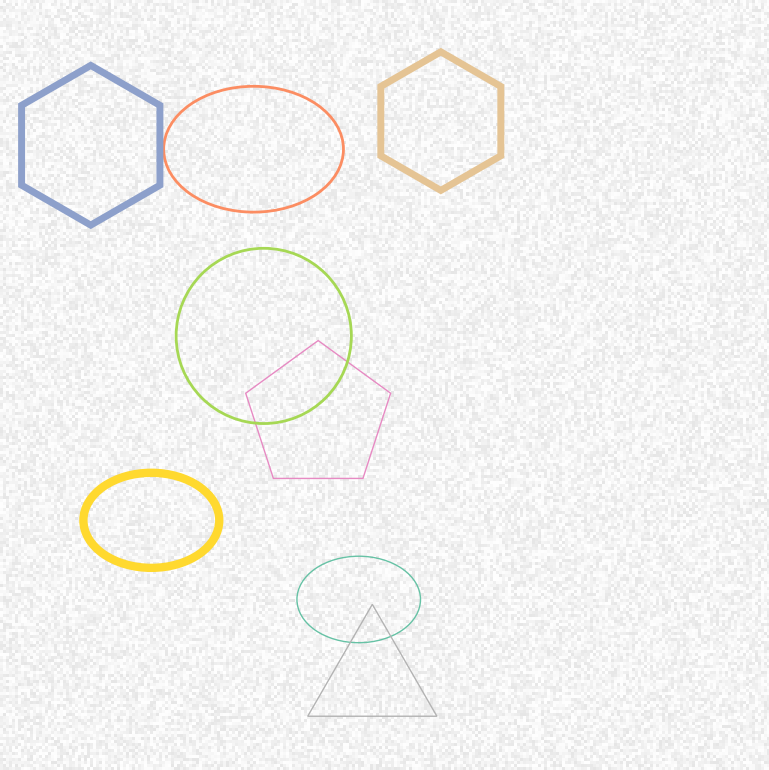[{"shape": "oval", "thickness": 0.5, "radius": 0.4, "center": [0.466, 0.221]}, {"shape": "oval", "thickness": 1, "radius": 0.58, "center": [0.329, 0.806]}, {"shape": "hexagon", "thickness": 2.5, "radius": 0.52, "center": [0.118, 0.811]}, {"shape": "pentagon", "thickness": 0.5, "radius": 0.49, "center": [0.413, 0.459]}, {"shape": "circle", "thickness": 1, "radius": 0.57, "center": [0.343, 0.564]}, {"shape": "oval", "thickness": 3, "radius": 0.44, "center": [0.197, 0.324]}, {"shape": "hexagon", "thickness": 2.5, "radius": 0.45, "center": [0.572, 0.843]}, {"shape": "triangle", "thickness": 0.5, "radius": 0.48, "center": [0.484, 0.118]}]